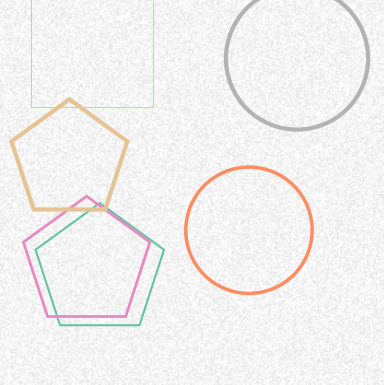[{"shape": "pentagon", "thickness": 1.5, "radius": 0.88, "center": [0.259, 0.297]}, {"shape": "circle", "thickness": 2.5, "radius": 0.82, "center": [0.647, 0.402]}, {"shape": "pentagon", "thickness": 2, "radius": 0.86, "center": [0.225, 0.318]}, {"shape": "square", "thickness": 0.5, "radius": 0.79, "center": [0.238, 0.879]}, {"shape": "pentagon", "thickness": 3, "radius": 0.79, "center": [0.18, 0.584]}, {"shape": "circle", "thickness": 3, "radius": 0.92, "center": [0.772, 0.848]}]